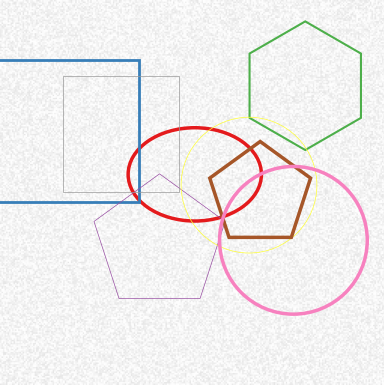[{"shape": "oval", "thickness": 2.5, "radius": 0.87, "center": [0.506, 0.547]}, {"shape": "square", "thickness": 2, "radius": 0.92, "center": [0.176, 0.66]}, {"shape": "hexagon", "thickness": 1.5, "radius": 0.84, "center": [0.793, 0.777]}, {"shape": "pentagon", "thickness": 0.5, "radius": 0.9, "center": [0.414, 0.369]}, {"shape": "circle", "thickness": 0.5, "radius": 0.88, "center": [0.647, 0.519]}, {"shape": "pentagon", "thickness": 2.5, "radius": 0.69, "center": [0.676, 0.495]}, {"shape": "circle", "thickness": 2.5, "radius": 0.96, "center": [0.762, 0.376]}, {"shape": "square", "thickness": 0.5, "radius": 0.75, "center": [0.315, 0.651]}]